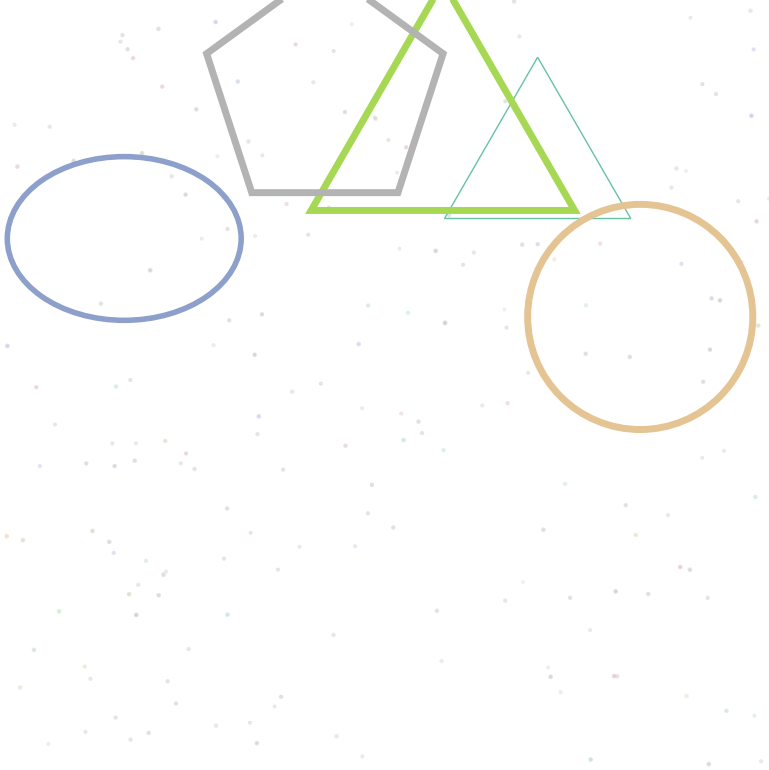[{"shape": "triangle", "thickness": 0.5, "radius": 0.7, "center": [0.698, 0.786]}, {"shape": "oval", "thickness": 2, "radius": 0.76, "center": [0.161, 0.69]}, {"shape": "triangle", "thickness": 2.5, "radius": 0.99, "center": [0.575, 0.825]}, {"shape": "circle", "thickness": 2.5, "radius": 0.73, "center": [0.831, 0.588]}, {"shape": "pentagon", "thickness": 2.5, "radius": 0.81, "center": [0.422, 0.88]}]